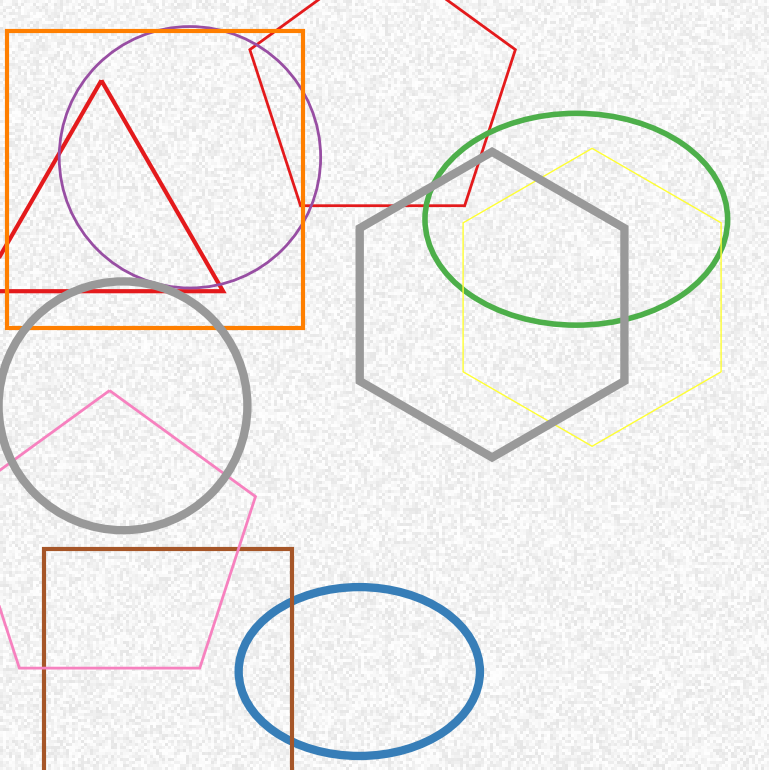[{"shape": "triangle", "thickness": 1.5, "radius": 0.91, "center": [0.132, 0.713]}, {"shape": "pentagon", "thickness": 1, "radius": 0.91, "center": [0.497, 0.88]}, {"shape": "oval", "thickness": 3, "radius": 0.78, "center": [0.467, 0.128]}, {"shape": "oval", "thickness": 2, "radius": 0.98, "center": [0.748, 0.715]}, {"shape": "circle", "thickness": 1, "radius": 0.85, "center": [0.247, 0.796]}, {"shape": "square", "thickness": 1.5, "radius": 0.96, "center": [0.201, 0.767]}, {"shape": "hexagon", "thickness": 0.5, "radius": 0.97, "center": [0.769, 0.614]}, {"shape": "square", "thickness": 1.5, "radius": 0.8, "center": [0.219, 0.126]}, {"shape": "pentagon", "thickness": 1, "radius": 1.0, "center": [0.142, 0.294]}, {"shape": "circle", "thickness": 3, "radius": 0.81, "center": [0.16, 0.473]}, {"shape": "hexagon", "thickness": 3, "radius": 0.99, "center": [0.639, 0.604]}]